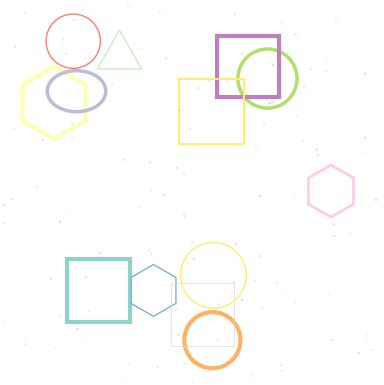[{"shape": "square", "thickness": 3, "radius": 0.41, "center": [0.256, 0.247]}, {"shape": "hexagon", "thickness": 3, "radius": 0.47, "center": [0.14, 0.733]}, {"shape": "oval", "thickness": 2.5, "radius": 0.38, "center": [0.199, 0.763]}, {"shape": "circle", "thickness": 1, "radius": 0.35, "center": [0.19, 0.893]}, {"shape": "hexagon", "thickness": 1, "radius": 0.34, "center": [0.399, 0.246]}, {"shape": "circle", "thickness": 3, "radius": 0.36, "center": [0.552, 0.117]}, {"shape": "circle", "thickness": 2.5, "radius": 0.38, "center": [0.695, 0.796]}, {"shape": "hexagon", "thickness": 2, "radius": 0.34, "center": [0.86, 0.504]}, {"shape": "square", "thickness": 0.5, "radius": 0.41, "center": [0.525, 0.183]}, {"shape": "square", "thickness": 3, "radius": 0.4, "center": [0.644, 0.827]}, {"shape": "triangle", "thickness": 1, "radius": 0.33, "center": [0.31, 0.854]}, {"shape": "circle", "thickness": 1, "radius": 0.43, "center": [0.554, 0.285]}, {"shape": "square", "thickness": 1.5, "radius": 0.42, "center": [0.549, 0.711]}]